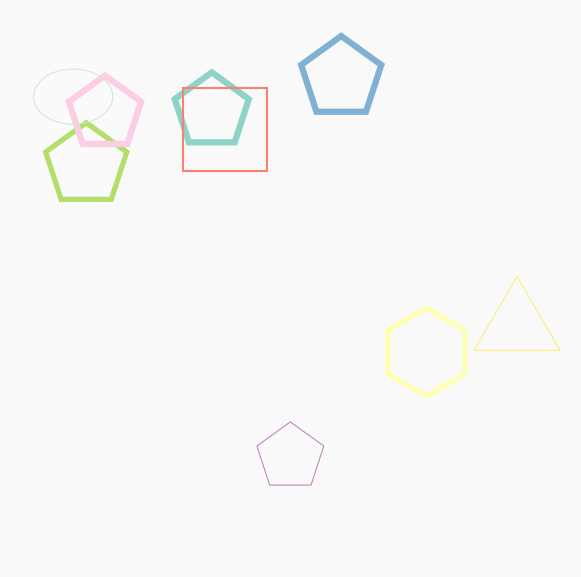[{"shape": "pentagon", "thickness": 3, "radius": 0.33, "center": [0.364, 0.807]}, {"shape": "hexagon", "thickness": 2.5, "radius": 0.38, "center": [0.734, 0.389]}, {"shape": "square", "thickness": 1, "radius": 0.36, "center": [0.387, 0.775]}, {"shape": "pentagon", "thickness": 3, "radius": 0.36, "center": [0.587, 0.864]}, {"shape": "pentagon", "thickness": 2.5, "radius": 0.37, "center": [0.148, 0.713]}, {"shape": "pentagon", "thickness": 3, "radius": 0.33, "center": [0.181, 0.803]}, {"shape": "pentagon", "thickness": 0.5, "radius": 0.3, "center": [0.5, 0.208]}, {"shape": "oval", "thickness": 0.5, "radius": 0.34, "center": [0.126, 0.832]}, {"shape": "triangle", "thickness": 0.5, "radius": 0.43, "center": [0.89, 0.435]}]